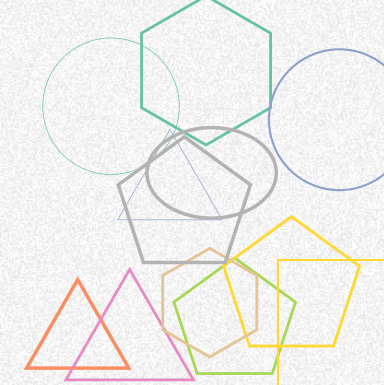[{"shape": "circle", "thickness": 0.5, "radius": 0.89, "center": [0.288, 0.724]}, {"shape": "hexagon", "thickness": 2, "radius": 0.97, "center": [0.535, 0.817]}, {"shape": "triangle", "thickness": 2.5, "radius": 0.77, "center": [0.202, 0.12]}, {"shape": "triangle", "thickness": 0.5, "radius": 0.78, "center": [0.442, 0.507]}, {"shape": "circle", "thickness": 1.5, "radius": 0.91, "center": [0.881, 0.689]}, {"shape": "triangle", "thickness": 2, "radius": 0.96, "center": [0.337, 0.109]}, {"shape": "pentagon", "thickness": 2, "radius": 0.83, "center": [0.61, 0.164]}, {"shape": "pentagon", "thickness": 2, "radius": 0.93, "center": [0.757, 0.251]}, {"shape": "square", "thickness": 1.5, "radius": 0.84, "center": [0.888, 0.158]}, {"shape": "hexagon", "thickness": 2, "radius": 0.71, "center": [0.545, 0.214]}, {"shape": "pentagon", "thickness": 2.5, "radius": 0.9, "center": [0.479, 0.464]}, {"shape": "oval", "thickness": 2.5, "radius": 0.84, "center": [0.55, 0.551]}]